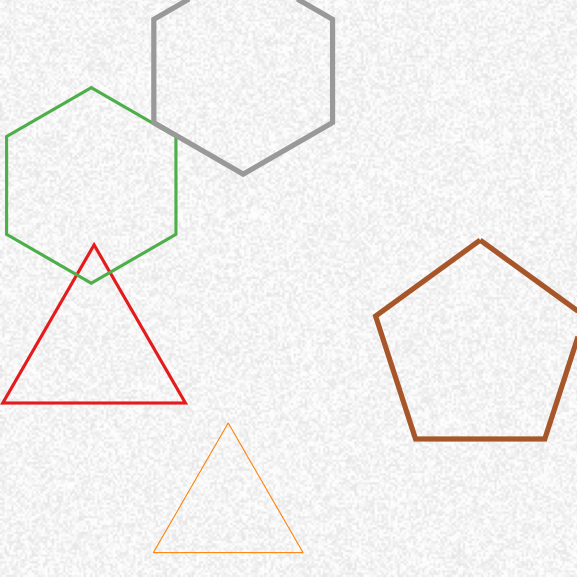[{"shape": "triangle", "thickness": 1.5, "radius": 0.91, "center": [0.163, 0.393]}, {"shape": "hexagon", "thickness": 1.5, "radius": 0.85, "center": [0.158, 0.678]}, {"shape": "triangle", "thickness": 0.5, "radius": 0.75, "center": [0.395, 0.117]}, {"shape": "pentagon", "thickness": 2.5, "radius": 0.95, "center": [0.831, 0.393]}, {"shape": "hexagon", "thickness": 2.5, "radius": 0.89, "center": [0.421, 0.876]}]